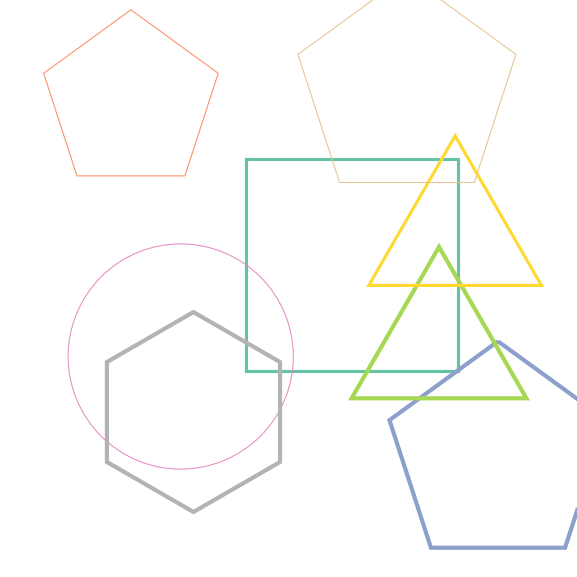[{"shape": "square", "thickness": 1.5, "radius": 0.92, "center": [0.609, 0.541]}, {"shape": "pentagon", "thickness": 0.5, "radius": 0.79, "center": [0.227, 0.823]}, {"shape": "pentagon", "thickness": 2, "radius": 0.99, "center": [0.862, 0.211]}, {"shape": "circle", "thickness": 0.5, "radius": 0.98, "center": [0.313, 0.382]}, {"shape": "triangle", "thickness": 2, "radius": 0.87, "center": [0.76, 0.397]}, {"shape": "triangle", "thickness": 1.5, "radius": 0.86, "center": [0.788, 0.591]}, {"shape": "pentagon", "thickness": 0.5, "radius": 0.99, "center": [0.705, 0.844]}, {"shape": "hexagon", "thickness": 2, "radius": 0.87, "center": [0.335, 0.286]}]